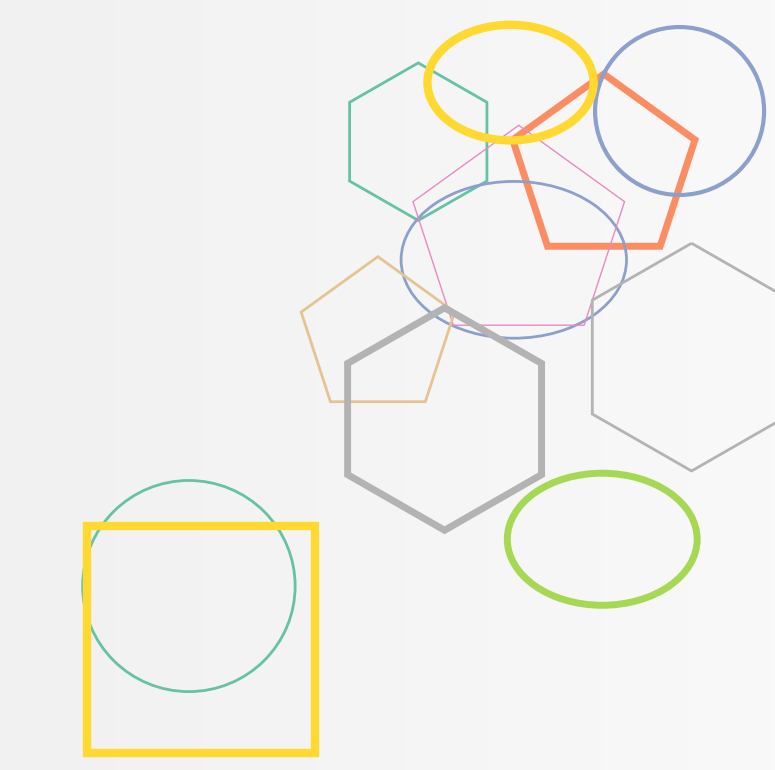[{"shape": "circle", "thickness": 1, "radius": 0.69, "center": [0.244, 0.239]}, {"shape": "hexagon", "thickness": 1, "radius": 0.51, "center": [0.54, 0.816]}, {"shape": "pentagon", "thickness": 2.5, "radius": 0.62, "center": [0.779, 0.78]}, {"shape": "oval", "thickness": 1, "radius": 0.73, "center": [0.663, 0.663]}, {"shape": "circle", "thickness": 1.5, "radius": 0.55, "center": [0.877, 0.856]}, {"shape": "pentagon", "thickness": 0.5, "radius": 0.72, "center": [0.669, 0.694]}, {"shape": "oval", "thickness": 2.5, "radius": 0.61, "center": [0.777, 0.3]}, {"shape": "square", "thickness": 3, "radius": 0.74, "center": [0.259, 0.17]}, {"shape": "oval", "thickness": 3, "radius": 0.54, "center": [0.659, 0.893]}, {"shape": "pentagon", "thickness": 1, "radius": 0.52, "center": [0.488, 0.563]}, {"shape": "hexagon", "thickness": 1, "radius": 0.74, "center": [0.892, 0.536]}, {"shape": "hexagon", "thickness": 2.5, "radius": 0.72, "center": [0.574, 0.456]}]